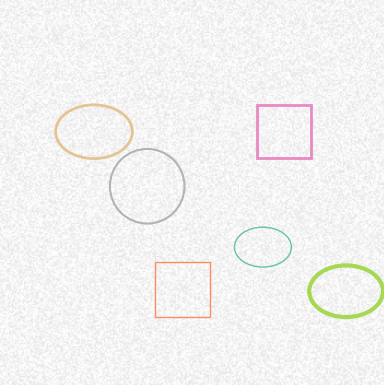[{"shape": "oval", "thickness": 1, "radius": 0.37, "center": [0.683, 0.358]}, {"shape": "square", "thickness": 1, "radius": 0.35, "center": [0.474, 0.248]}, {"shape": "square", "thickness": 2, "radius": 0.35, "center": [0.738, 0.658]}, {"shape": "oval", "thickness": 3, "radius": 0.48, "center": [0.899, 0.244]}, {"shape": "oval", "thickness": 2, "radius": 0.5, "center": [0.244, 0.658]}, {"shape": "circle", "thickness": 1.5, "radius": 0.48, "center": [0.382, 0.516]}]